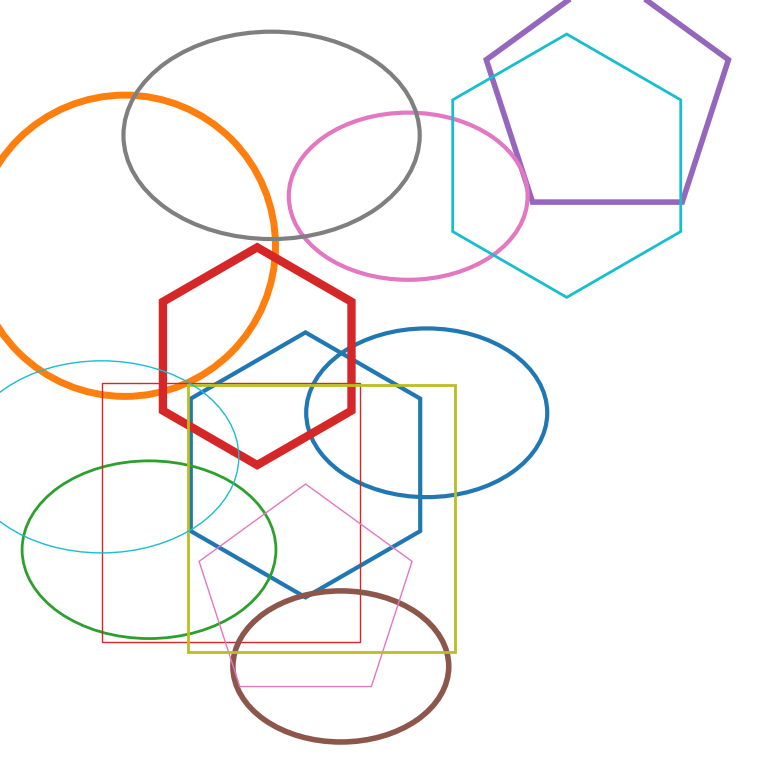[{"shape": "hexagon", "thickness": 1.5, "radius": 0.86, "center": [0.397, 0.396]}, {"shape": "oval", "thickness": 1.5, "radius": 0.78, "center": [0.554, 0.464]}, {"shape": "circle", "thickness": 2.5, "radius": 0.98, "center": [0.162, 0.681]}, {"shape": "oval", "thickness": 1, "radius": 0.82, "center": [0.194, 0.286]}, {"shape": "hexagon", "thickness": 3, "radius": 0.71, "center": [0.334, 0.537]}, {"shape": "square", "thickness": 0.5, "radius": 0.84, "center": [0.3, 0.335]}, {"shape": "pentagon", "thickness": 2, "radius": 0.83, "center": [0.789, 0.871]}, {"shape": "oval", "thickness": 2, "radius": 0.7, "center": [0.443, 0.134]}, {"shape": "oval", "thickness": 1.5, "radius": 0.78, "center": [0.53, 0.745]}, {"shape": "pentagon", "thickness": 0.5, "radius": 0.73, "center": [0.397, 0.226]}, {"shape": "oval", "thickness": 1.5, "radius": 0.96, "center": [0.353, 0.824]}, {"shape": "square", "thickness": 1, "radius": 0.87, "center": [0.418, 0.327]}, {"shape": "oval", "thickness": 0.5, "radius": 0.89, "center": [0.132, 0.407]}, {"shape": "hexagon", "thickness": 1, "radius": 0.85, "center": [0.736, 0.785]}]